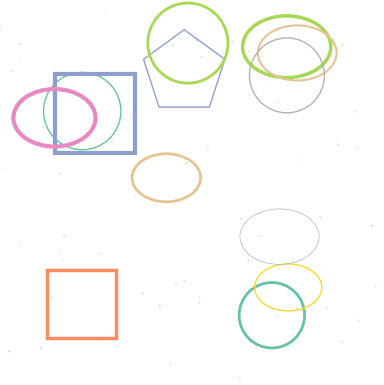[{"shape": "circle", "thickness": 1, "radius": 0.5, "center": [0.214, 0.711]}, {"shape": "circle", "thickness": 2, "radius": 0.42, "center": [0.706, 0.181]}, {"shape": "square", "thickness": 2.5, "radius": 0.45, "center": [0.211, 0.21]}, {"shape": "pentagon", "thickness": 1, "radius": 0.56, "center": [0.478, 0.812]}, {"shape": "square", "thickness": 3, "radius": 0.52, "center": [0.246, 0.705]}, {"shape": "oval", "thickness": 3, "radius": 0.53, "center": [0.141, 0.694]}, {"shape": "oval", "thickness": 2.5, "radius": 0.57, "center": [0.745, 0.879]}, {"shape": "circle", "thickness": 2, "radius": 0.52, "center": [0.488, 0.888]}, {"shape": "oval", "thickness": 1, "radius": 0.44, "center": [0.749, 0.253]}, {"shape": "oval", "thickness": 1.5, "radius": 0.51, "center": [0.772, 0.862]}, {"shape": "oval", "thickness": 2, "radius": 0.45, "center": [0.432, 0.538]}, {"shape": "oval", "thickness": 0.5, "radius": 0.51, "center": [0.726, 0.385]}, {"shape": "circle", "thickness": 1, "radius": 0.49, "center": [0.745, 0.804]}]